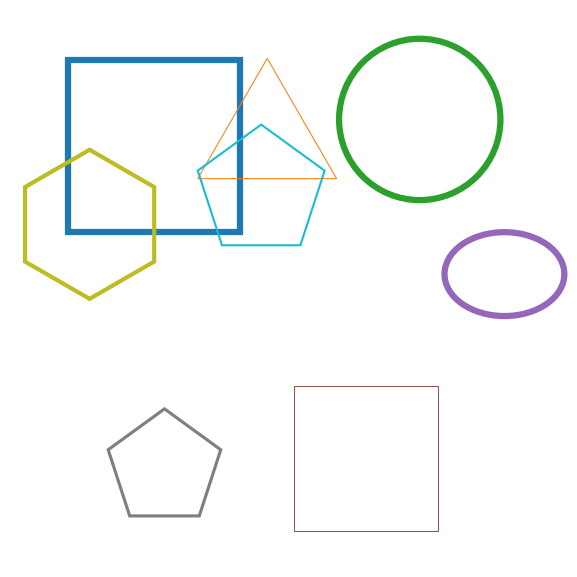[{"shape": "square", "thickness": 3, "radius": 0.74, "center": [0.267, 0.746]}, {"shape": "triangle", "thickness": 0.5, "radius": 0.69, "center": [0.463, 0.759]}, {"shape": "circle", "thickness": 3, "radius": 0.7, "center": [0.727, 0.792]}, {"shape": "oval", "thickness": 3, "radius": 0.52, "center": [0.873, 0.525]}, {"shape": "square", "thickness": 0.5, "radius": 0.63, "center": [0.634, 0.205]}, {"shape": "pentagon", "thickness": 1.5, "radius": 0.51, "center": [0.285, 0.189]}, {"shape": "hexagon", "thickness": 2, "radius": 0.65, "center": [0.155, 0.611]}, {"shape": "pentagon", "thickness": 1, "radius": 0.58, "center": [0.452, 0.668]}]